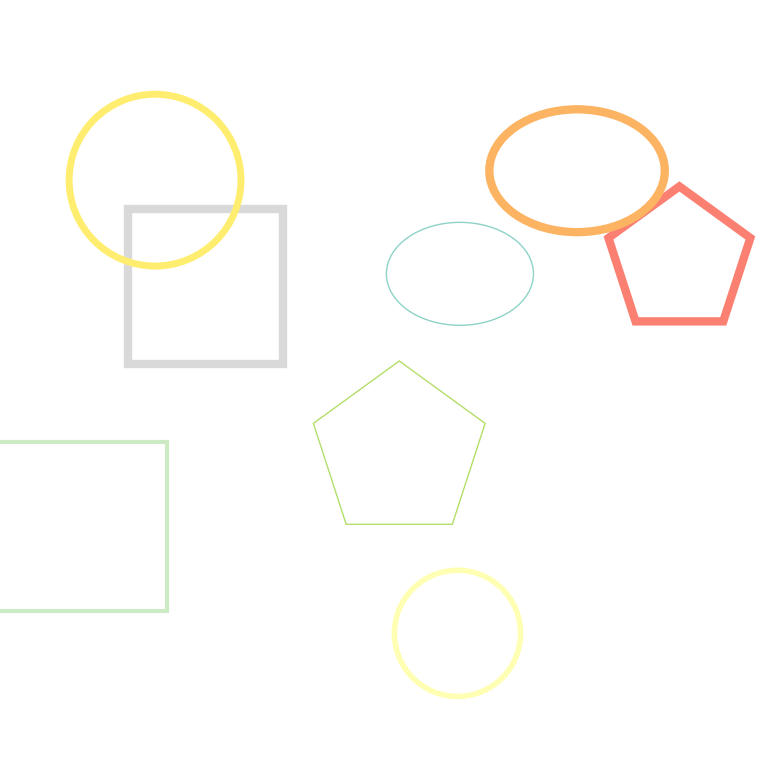[{"shape": "oval", "thickness": 0.5, "radius": 0.48, "center": [0.597, 0.644]}, {"shape": "circle", "thickness": 2, "radius": 0.41, "center": [0.594, 0.177]}, {"shape": "pentagon", "thickness": 3, "radius": 0.48, "center": [0.882, 0.661]}, {"shape": "oval", "thickness": 3, "radius": 0.57, "center": [0.749, 0.778]}, {"shape": "pentagon", "thickness": 0.5, "radius": 0.59, "center": [0.519, 0.414]}, {"shape": "square", "thickness": 3, "radius": 0.51, "center": [0.267, 0.628]}, {"shape": "square", "thickness": 1.5, "radius": 0.55, "center": [0.107, 0.316]}, {"shape": "circle", "thickness": 2.5, "radius": 0.56, "center": [0.201, 0.766]}]